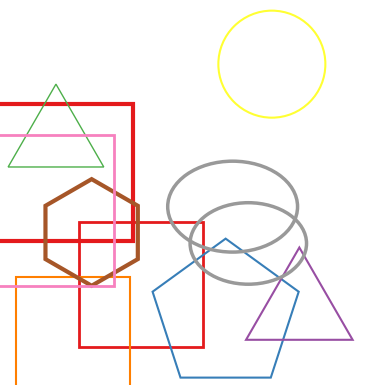[{"shape": "square", "thickness": 3, "radius": 0.89, "center": [0.168, 0.551]}, {"shape": "square", "thickness": 2, "radius": 0.81, "center": [0.366, 0.261]}, {"shape": "pentagon", "thickness": 1.5, "radius": 1.0, "center": [0.586, 0.181]}, {"shape": "triangle", "thickness": 1, "radius": 0.72, "center": [0.145, 0.638]}, {"shape": "triangle", "thickness": 1.5, "radius": 0.8, "center": [0.778, 0.197]}, {"shape": "square", "thickness": 1.5, "radius": 0.74, "center": [0.191, 0.132]}, {"shape": "circle", "thickness": 1.5, "radius": 0.69, "center": [0.706, 0.833]}, {"shape": "hexagon", "thickness": 3, "radius": 0.69, "center": [0.238, 0.396]}, {"shape": "square", "thickness": 2, "radius": 0.98, "center": [0.101, 0.454]}, {"shape": "oval", "thickness": 2.5, "radius": 0.76, "center": [0.645, 0.368]}, {"shape": "oval", "thickness": 2.5, "radius": 0.84, "center": [0.604, 0.463]}]